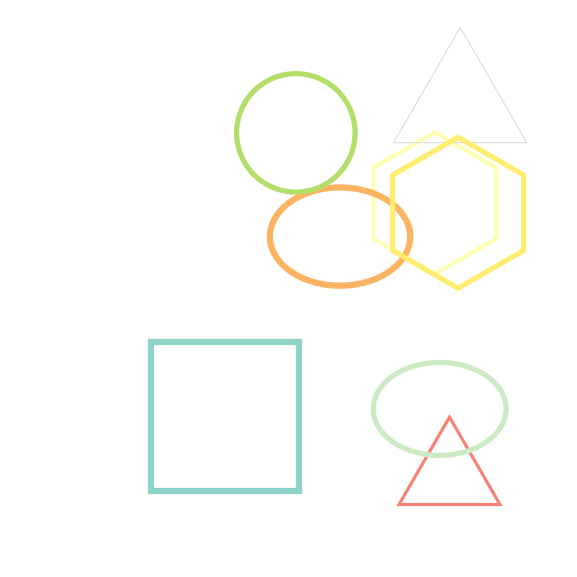[{"shape": "square", "thickness": 3, "radius": 0.64, "center": [0.389, 0.278]}, {"shape": "hexagon", "thickness": 2, "radius": 0.61, "center": [0.753, 0.647]}, {"shape": "triangle", "thickness": 1.5, "radius": 0.5, "center": [0.778, 0.176]}, {"shape": "oval", "thickness": 3, "radius": 0.61, "center": [0.589, 0.59]}, {"shape": "circle", "thickness": 2.5, "radius": 0.51, "center": [0.512, 0.769]}, {"shape": "triangle", "thickness": 0.5, "radius": 0.67, "center": [0.797, 0.819]}, {"shape": "oval", "thickness": 2.5, "radius": 0.58, "center": [0.761, 0.291]}, {"shape": "hexagon", "thickness": 2.5, "radius": 0.65, "center": [0.793, 0.631]}]